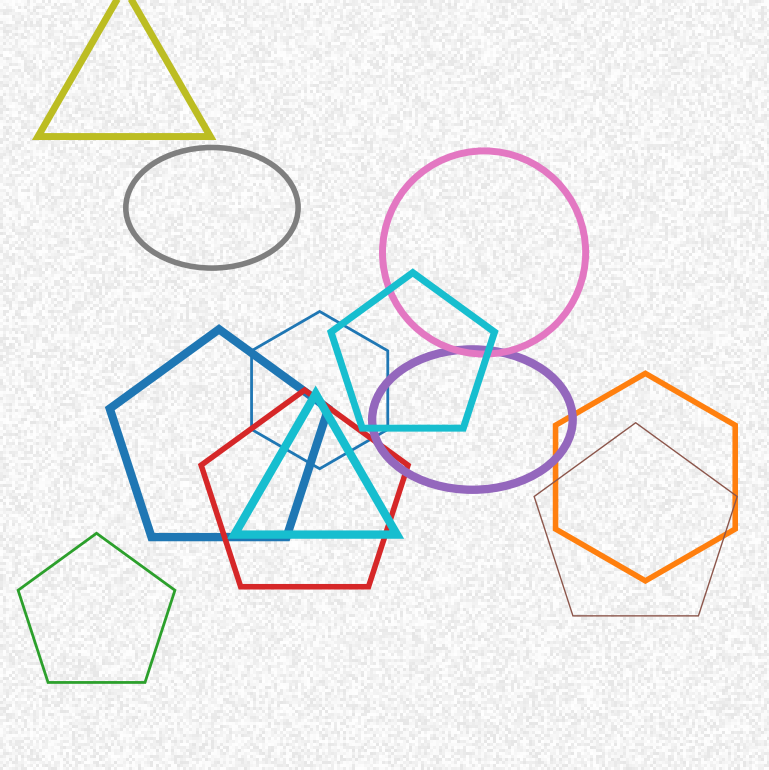[{"shape": "pentagon", "thickness": 3, "radius": 0.75, "center": [0.284, 0.423]}, {"shape": "hexagon", "thickness": 1, "radius": 0.51, "center": [0.415, 0.493]}, {"shape": "hexagon", "thickness": 2, "radius": 0.67, "center": [0.838, 0.38]}, {"shape": "pentagon", "thickness": 1, "radius": 0.54, "center": [0.125, 0.2]}, {"shape": "pentagon", "thickness": 2, "radius": 0.71, "center": [0.396, 0.352]}, {"shape": "oval", "thickness": 3, "radius": 0.65, "center": [0.614, 0.455]}, {"shape": "pentagon", "thickness": 0.5, "radius": 0.69, "center": [0.826, 0.312]}, {"shape": "circle", "thickness": 2.5, "radius": 0.66, "center": [0.629, 0.672]}, {"shape": "oval", "thickness": 2, "radius": 0.56, "center": [0.275, 0.73]}, {"shape": "triangle", "thickness": 2.5, "radius": 0.65, "center": [0.161, 0.887]}, {"shape": "pentagon", "thickness": 2.5, "radius": 0.56, "center": [0.536, 0.534]}, {"shape": "triangle", "thickness": 3, "radius": 0.61, "center": [0.41, 0.367]}]